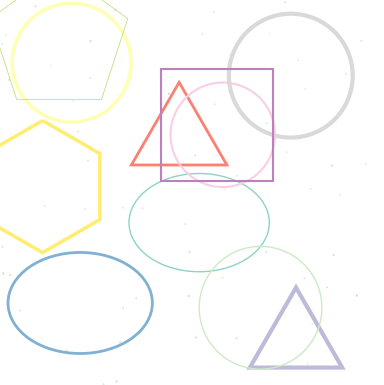[{"shape": "oval", "thickness": 1, "radius": 0.91, "center": [0.517, 0.422]}, {"shape": "circle", "thickness": 2.5, "radius": 0.77, "center": [0.186, 0.837]}, {"shape": "triangle", "thickness": 3, "radius": 0.69, "center": [0.769, 0.115]}, {"shape": "triangle", "thickness": 2, "radius": 0.72, "center": [0.465, 0.643]}, {"shape": "oval", "thickness": 2, "radius": 0.94, "center": [0.208, 0.213]}, {"shape": "pentagon", "thickness": 0.5, "radius": 0.94, "center": [0.153, 0.894]}, {"shape": "circle", "thickness": 1.5, "radius": 0.68, "center": [0.579, 0.65]}, {"shape": "circle", "thickness": 3, "radius": 0.8, "center": [0.755, 0.803]}, {"shape": "square", "thickness": 1.5, "radius": 0.73, "center": [0.563, 0.676]}, {"shape": "circle", "thickness": 1, "radius": 0.8, "center": [0.677, 0.201]}, {"shape": "hexagon", "thickness": 2.5, "radius": 0.86, "center": [0.111, 0.515]}]